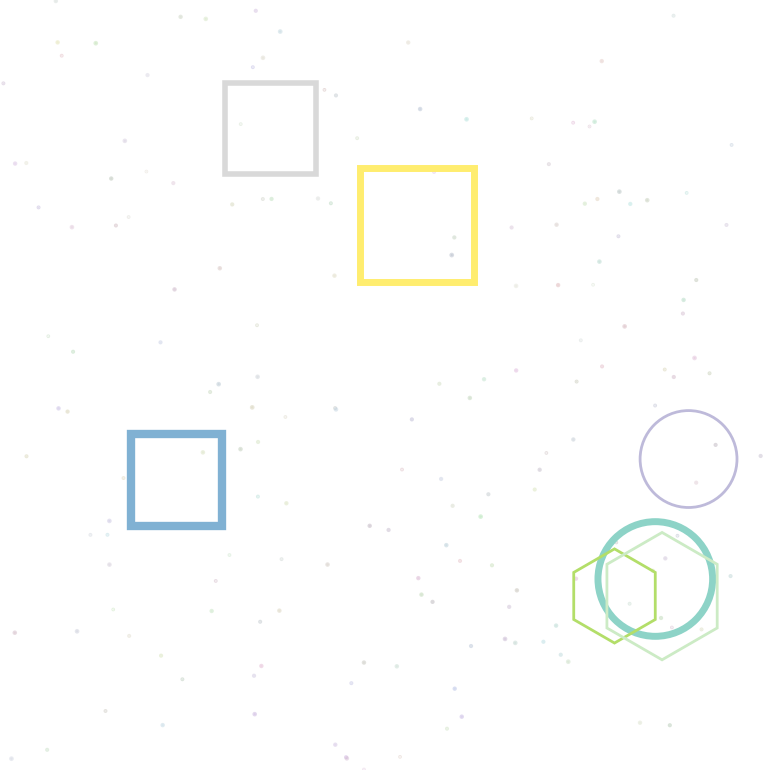[{"shape": "circle", "thickness": 2.5, "radius": 0.37, "center": [0.851, 0.248]}, {"shape": "circle", "thickness": 1, "radius": 0.31, "center": [0.894, 0.404]}, {"shape": "square", "thickness": 3, "radius": 0.3, "center": [0.229, 0.377]}, {"shape": "hexagon", "thickness": 1, "radius": 0.31, "center": [0.798, 0.226]}, {"shape": "square", "thickness": 2, "radius": 0.3, "center": [0.351, 0.833]}, {"shape": "hexagon", "thickness": 1, "radius": 0.41, "center": [0.86, 0.226]}, {"shape": "square", "thickness": 2.5, "radius": 0.37, "center": [0.541, 0.708]}]